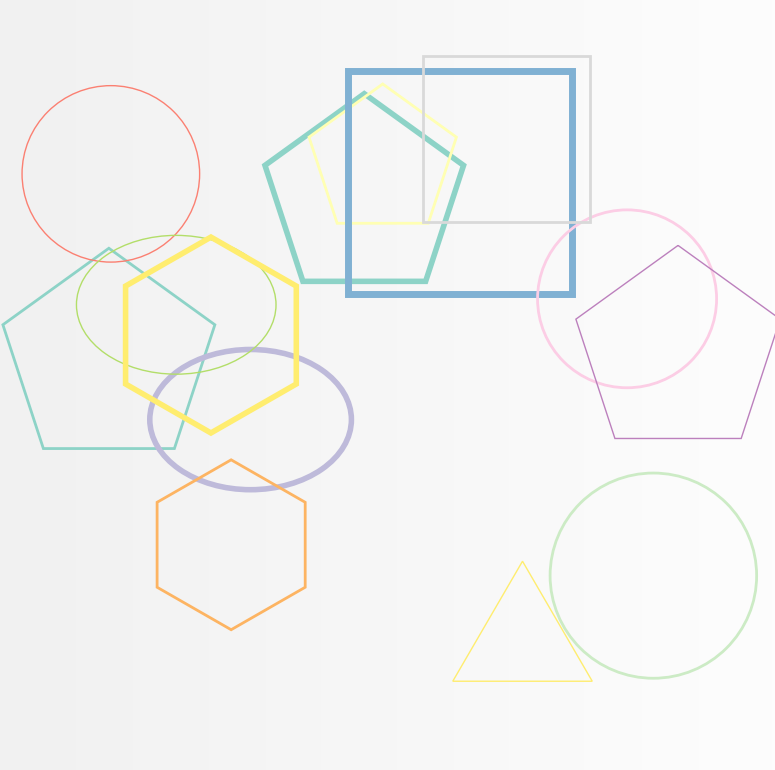[{"shape": "pentagon", "thickness": 1, "radius": 0.72, "center": [0.14, 0.534]}, {"shape": "pentagon", "thickness": 2, "radius": 0.67, "center": [0.47, 0.744]}, {"shape": "pentagon", "thickness": 1, "radius": 0.5, "center": [0.494, 0.791]}, {"shape": "oval", "thickness": 2, "radius": 0.65, "center": [0.323, 0.455]}, {"shape": "circle", "thickness": 0.5, "radius": 0.57, "center": [0.143, 0.774]}, {"shape": "square", "thickness": 2.5, "radius": 0.72, "center": [0.594, 0.763]}, {"shape": "hexagon", "thickness": 1, "radius": 0.55, "center": [0.298, 0.293]}, {"shape": "oval", "thickness": 0.5, "radius": 0.64, "center": [0.227, 0.604]}, {"shape": "circle", "thickness": 1, "radius": 0.58, "center": [0.809, 0.612]}, {"shape": "square", "thickness": 1, "radius": 0.54, "center": [0.654, 0.819]}, {"shape": "pentagon", "thickness": 0.5, "radius": 0.69, "center": [0.875, 0.543]}, {"shape": "circle", "thickness": 1, "radius": 0.67, "center": [0.843, 0.252]}, {"shape": "triangle", "thickness": 0.5, "radius": 0.52, "center": [0.674, 0.167]}, {"shape": "hexagon", "thickness": 2, "radius": 0.64, "center": [0.272, 0.565]}]